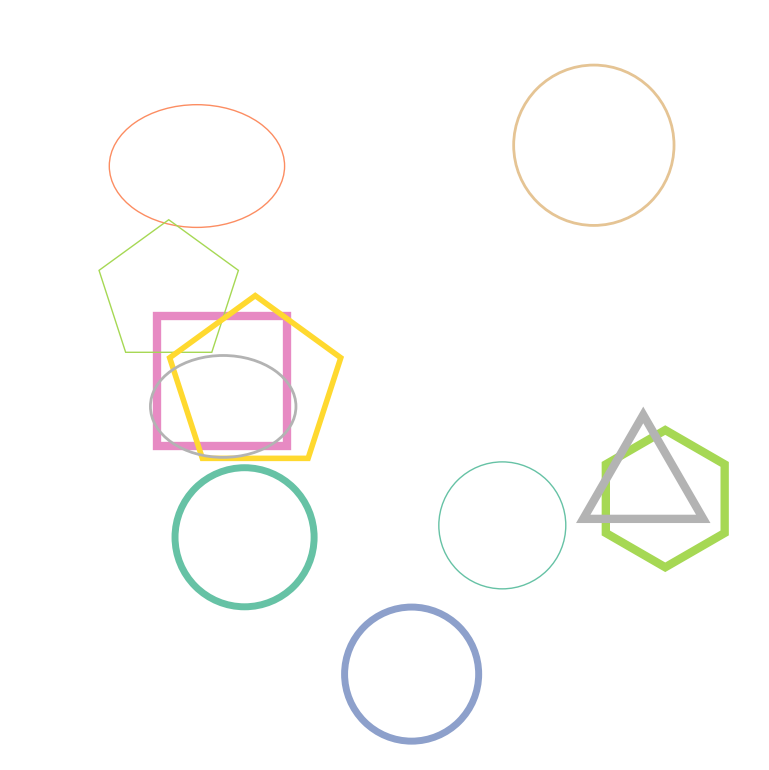[{"shape": "circle", "thickness": 2.5, "radius": 0.45, "center": [0.318, 0.302]}, {"shape": "circle", "thickness": 0.5, "radius": 0.41, "center": [0.652, 0.318]}, {"shape": "oval", "thickness": 0.5, "radius": 0.57, "center": [0.256, 0.784]}, {"shape": "circle", "thickness": 2.5, "radius": 0.44, "center": [0.535, 0.125]}, {"shape": "square", "thickness": 3, "radius": 0.42, "center": [0.289, 0.505]}, {"shape": "pentagon", "thickness": 0.5, "radius": 0.48, "center": [0.219, 0.619]}, {"shape": "hexagon", "thickness": 3, "radius": 0.45, "center": [0.864, 0.352]}, {"shape": "pentagon", "thickness": 2, "radius": 0.58, "center": [0.331, 0.499]}, {"shape": "circle", "thickness": 1, "radius": 0.52, "center": [0.771, 0.811]}, {"shape": "oval", "thickness": 1, "radius": 0.47, "center": [0.29, 0.472]}, {"shape": "triangle", "thickness": 3, "radius": 0.45, "center": [0.835, 0.371]}]